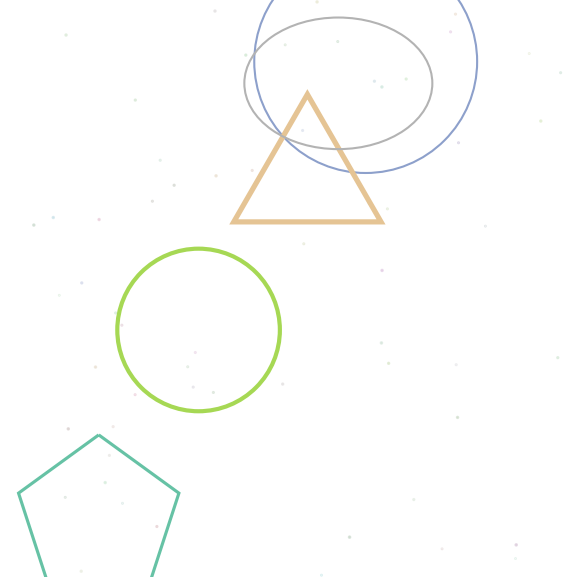[{"shape": "pentagon", "thickness": 1.5, "radius": 0.73, "center": [0.171, 0.1]}, {"shape": "circle", "thickness": 1, "radius": 0.96, "center": [0.633, 0.893]}, {"shape": "circle", "thickness": 2, "radius": 0.7, "center": [0.344, 0.428]}, {"shape": "triangle", "thickness": 2.5, "radius": 0.74, "center": [0.532, 0.689]}, {"shape": "oval", "thickness": 1, "radius": 0.81, "center": [0.586, 0.855]}]